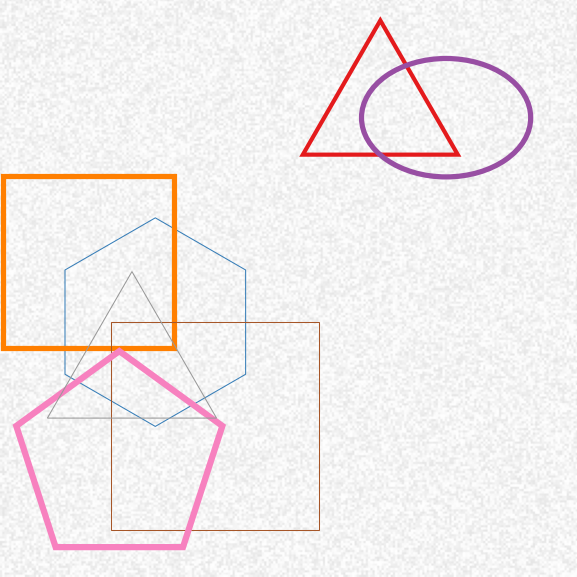[{"shape": "triangle", "thickness": 2, "radius": 0.77, "center": [0.659, 0.809]}, {"shape": "hexagon", "thickness": 0.5, "radius": 0.9, "center": [0.269, 0.441]}, {"shape": "oval", "thickness": 2.5, "radius": 0.73, "center": [0.772, 0.795]}, {"shape": "square", "thickness": 2.5, "radius": 0.74, "center": [0.153, 0.546]}, {"shape": "square", "thickness": 0.5, "radius": 0.9, "center": [0.373, 0.262]}, {"shape": "pentagon", "thickness": 3, "radius": 0.94, "center": [0.207, 0.204]}, {"shape": "triangle", "thickness": 0.5, "radius": 0.85, "center": [0.228, 0.36]}]